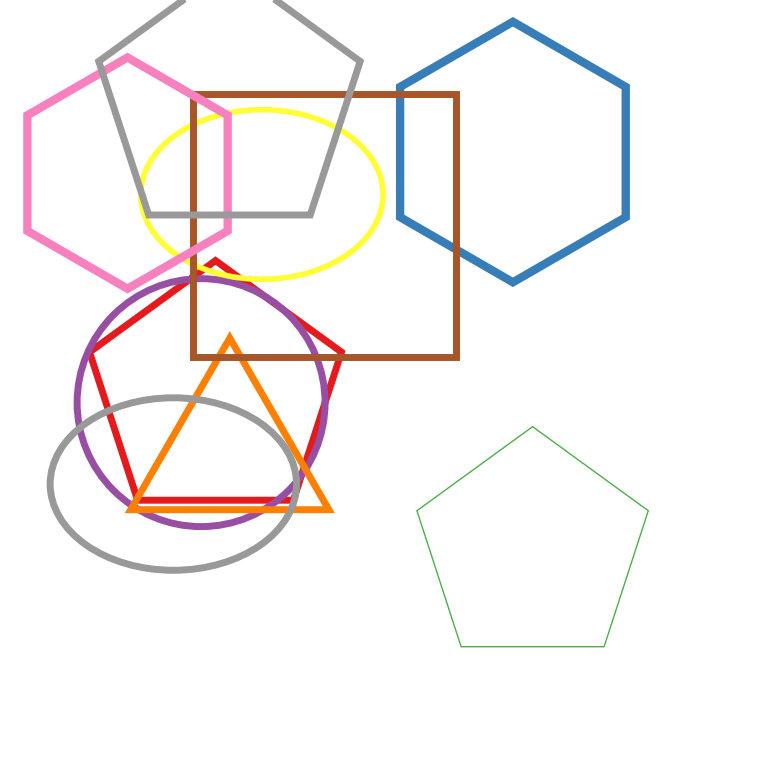[{"shape": "pentagon", "thickness": 2.5, "radius": 0.86, "center": [0.28, 0.49]}, {"shape": "hexagon", "thickness": 3, "radius": 0.85, "center": [0.666, 0.803]}, {"shape": "pentagon", "thickness": 0.5, "radius": 0.79, "center": [0.692, 0.288]}, {"shape": "circle", "thickness": 2.5, "radius": 0.8, "center": [0.261, 0.477]}, {"shape": "triangle", "thickness": 2.5, "radius": 0.74, "center": [0.298, 0.412]}, {"shape": "oval", "thickness": 2, "radius": 0.79, "center": [0.34, 0.747]}, {"shape": "square", "thickness": 2.5, "radius": 0.86, "center": [0.421, 0.708]}, {"shape": "hexagon", "thickness": 3, "radius": 0.75, "center": [0.166, 0.775]}, {"shape": "pentagon", "thickness": 2.5, "radius": 0.89, "center": [0.298, 0.865]}, {"shape": "oval", "thickness": 2.5, "radius": 0.8, "center": [0.225, 0.371]}]